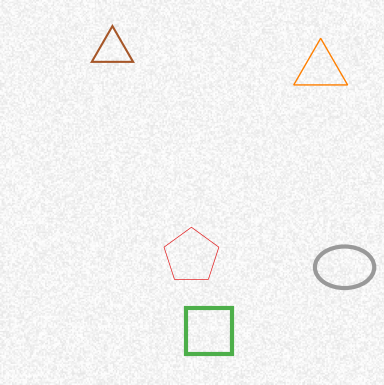[{"shape": "pentagon", "thickness": 0.5, "radius": 0.37, "center": [0.497, 0.335]}, {"shape": "square", "thickness": 3, "radius": 0.3, "center": [0.543, 0.141]}, {"shape": "triangle", "thickness": 1, "radius": 0.4, "center": [0.833, 0.82]}, {"shape": "triangle", "thickness": 1.5, "radius": 0.31, "center": [0.292, 0.87]}, {"shape": "oval", "thickness": 3, "radius": 0.39, "center": [0.895, 0.306]}]